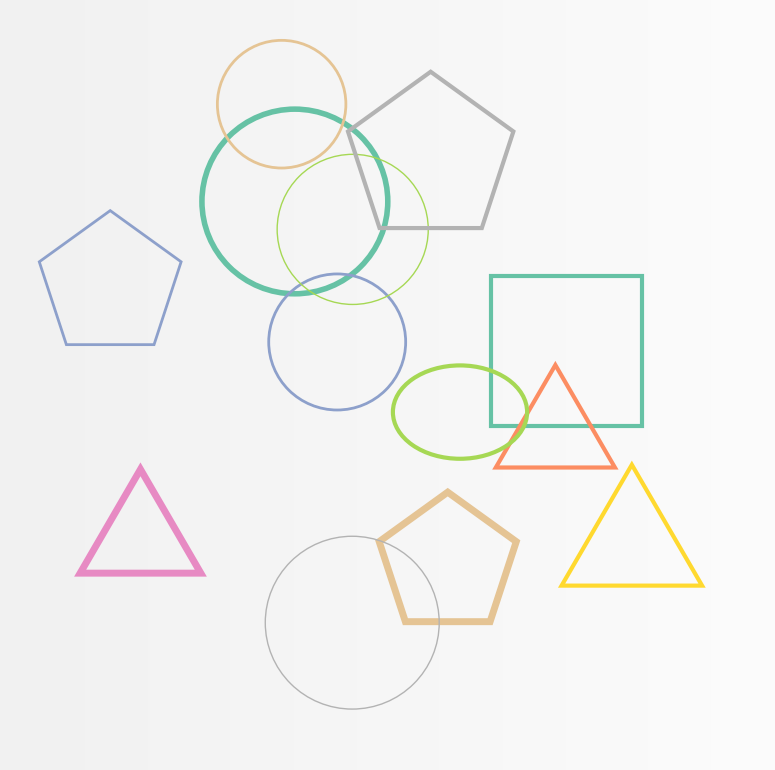[{"shape": "circle", "thickness": 2, "radius": 0.6, "center": [0.38, 0.738]}, {"shape": "square", "thickness": 1.5, "radius": 0.49, "center": [0.732, 0.544]}, {"shape": "triangle", "thickness": 1.5, "radius": 0.44, "center": [0.717, 0.437]}, {"shape": "pentagon", "thickness": 1, "radius": 0.48, "center": [0.142, 0.63]}, {"shape": "circle", "thickness": 1, "radius": 0.44, "center": [0.435, 0.556]}, {"shape": "triangle", "thickness": 2.5, "radius": 0.45, "center": [0.181, 0.301]}, {"shape": "oval", "thickness": 1.5, "radius": 0.43, "center": [0.594, 0.465]}, {"shape": "circle", "thickness": 0.5, "radius": 0.49, "center": [0.455, 0.702]}, {"shape": "triangle", "thickness": 1.5, "radius": 0.52, "center": [0.815, 0.292]}, {"shape": "circle", "thickness": 1, "radius": 0.41, "center": [0.363, 0.865]}, {"shape": "pentagon", "thickness": 2.5, "radius": 0.46, "center": [0.578, 0.268]}, {"shape": "circle", "thickness": 0.5, "radius": 0.56, "center": [0.455, 0.191]}, {"shape": "pentagon", "thickness": 1.5, "radius": 0.56, "center": [0.556, 0.795]}]